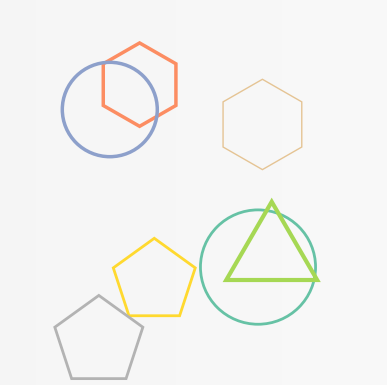[{"shape": "circle", "thickness": 2, "radius": 0.74, "center": [0.666, 0.306]}, {"shape": "hexagon", "thickness": 2.5, "radius": 0.54, "center": [0.36, 0.78]}, {"shape": "circle", "thickness": 2.5, "radius": 0.61, "center": [0.283, 0.716]}, {"shape": "triangle", "thickness": 3, "radius": 0.68, "center": [0.701, 0.34]}, {"shape": "pentagon", "thickness": 2, "radius": 0.56, "center": [0.398, 0.27]}, {"shape": "hexagon", "thickness": 1, "radius": 0.59, "center": [0.677, 0.677]}, {"shape": "pentagon", "thickness": 2, "radius": 0.6, "center": [0.255, 0.113]}]